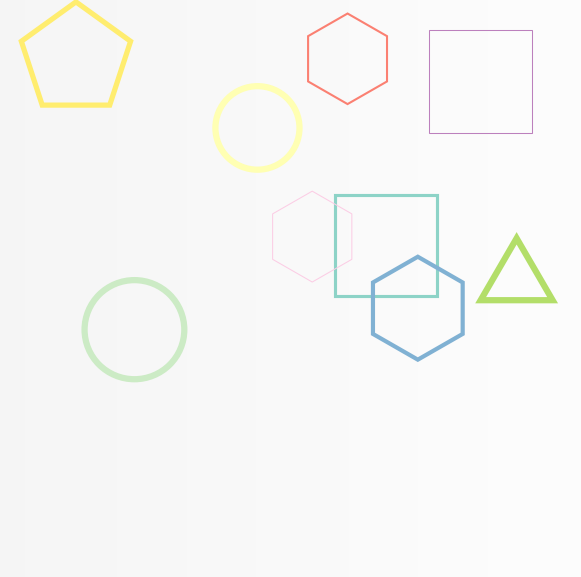[{"shape": "square", "thickness": 1.5, "radius": 0.44, "center": [0.664, 0.574]}, {"shape": "circle", "thickness": 3, "radius": 0.36, "center": [0.443, 0.778]}, {"shape": "hexagon", "thickness": 1, "radius": 0.39, "center": [0.598, 0.897]}, {"shape": "hexagon", "thickness": 2, "radius": 0.45, "center": [0.719, 0.465]}, {"shape": "triangle", "thickness": 3, "radius": 0.36, "center": [0.889, 0.515]}, {"shape": "hexagon", "thickness": 0.5, "radius": 0.39, "center": [0.537, 0.589]}, {"shape": "square", "thickness": 0.5, "radius": 0.44, "center": [0.827, 0.858]}, {"shape": "circle", "thickness": 3, "radius": 0.43, "center": [0.231, 0.428]}, {"shape": "pentagon", "thickness": 2.5, "radius": 0.49, "center": [0.131, 0.897]}]